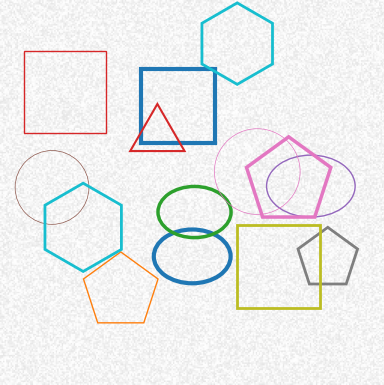[{"shape": "oval", "thickness": 3, "radius": 0.5, "center": [0.499, 0.334]}, {"shape": "square", "thickness": 3, "radius": 0.48, "center": [0.463, 0.725]}, {"shape": "pentagon", "thickness": 1, "radius": 0.51, "center": [0.314, 0.244]}, {"shape": "oval", "thickness": 2.5, "radius": 0.47, "center": [0.505, 0.449]}, {"shape": "square", "thickness": 1, "radius": 0.53, "center": [0.168, 0.761]}, {"shape": "triangle", "thickness": 1.5, "radius": 0.41, "center": [0.409, 0.648]}, {"shape": "oval", "thickness": 1, "radius": 0.58, "center": [0.807, 0.517]}, {"shape": "circle", "thickness": 0.5, "radius": 0.48, "center": [0.135, 0.513]}, {"shape": "pentagon", "thickness": 2.5, "radius": 0.58, "center": [0.75, 0.529]}, {"shape": "circle", "thickness": 0.5, "radius": 0.56, "center": [0.668, 0.554]}, {"shape": "pentagon", "thickness": 2, "radius": 0.41, "center": [0.851, 0.328]}, {"shape": "square", "thickness": 2, "radius": 0.54, "center": [0.724, 0.308]}, {"shape": "hexagon", "thickness": 2, "radius": 0.53, "center": [0.616, 0.887]}, {"shape": "hexagon", "thickness": 2, "radius": 0.57, "center": [0.216, 0.41]}]